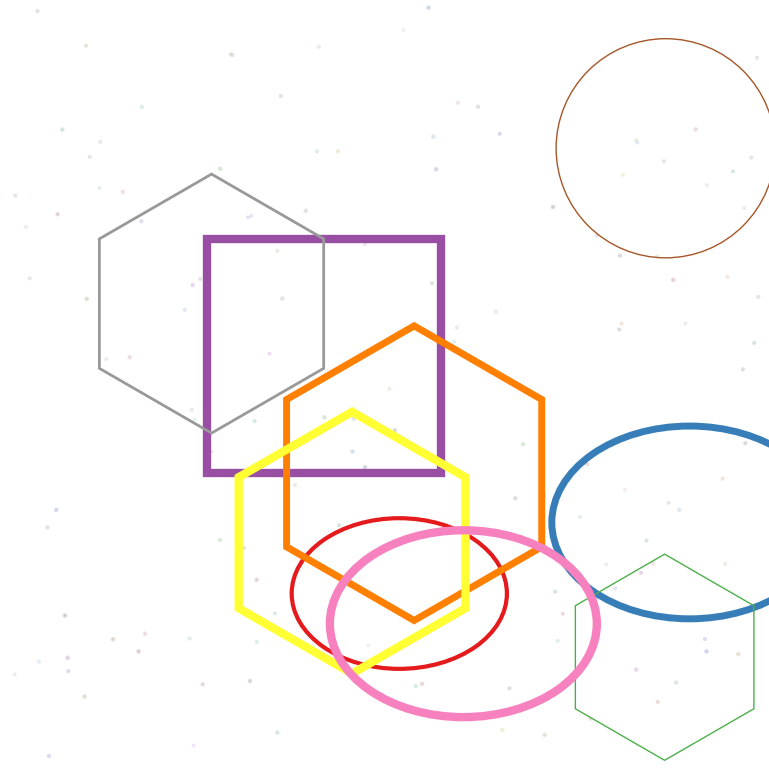[{"shape": "oval", "thickness": 1.5, "radius": 0.7, "center": [0.519, 0.229]}, {"shape": "oval", "thickness": 2.5, "radius": 0.89, "center": [0.895, 0.322]}, {"shape": "hexagon", "thickness": 0.5, "radius": 0.67, "center": [0.863, 0.146]}, {"shape": "square", "thickness": 3, "radius": 0.76, "center": [0.421, 0.538]}, {"shape": "hexagon", "thickness": 2.5, "radius": 0.96, "center": [0.538, 0.385]}, {"shape": "hexagon", "thickness": 3, "radius": 0.85, "center": [0.457, 0.295]}, {"shape": "circle", "thickness": 0.5, "radius": 0.71, "center": [0.865, 0.807]}, {"shape": "oval", "thickness": 3, "radius": 0.87, "center": [0.602, 0.19]}, {"shape": "hexagon", "thickness": 1, "radius": 0.84, "center": [0.275, 0.606]}]